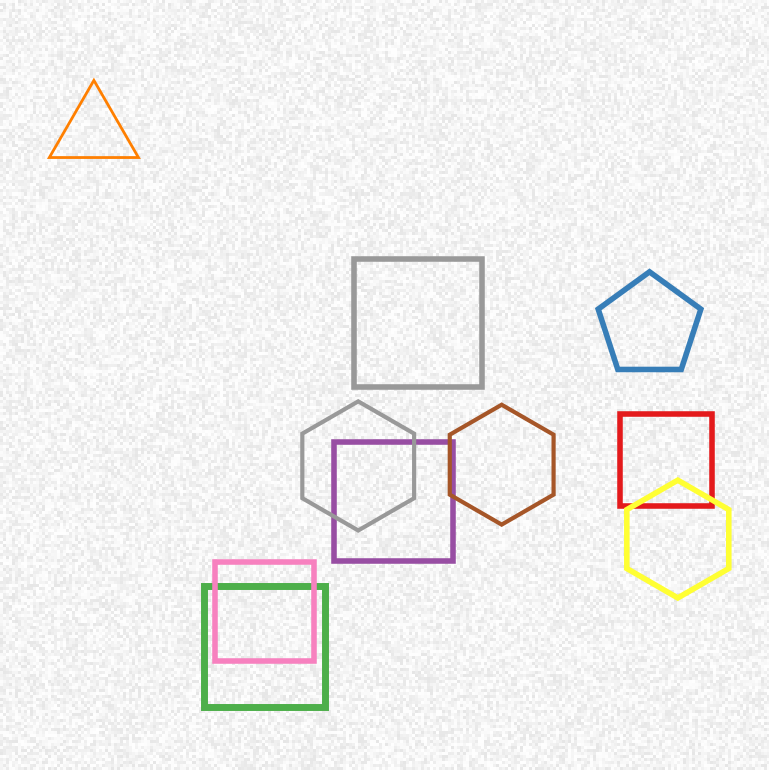[{"shape": "square", "thickness": 2, "radius": 0.3, "center": [0.865, 0.403]}, {"shape": "pentagon", "thickness": 2, "radius": 0.35, "center": [0.844, 0.577]}, {"shape": "square", "thickness": 2.5, "radius": 0.39, "center": [0.343, 0.16]}, {"shape": "square", "thickness": 2, "radius": 0.39, "center": [0.511, 0.349]}, {"shape": "triangle", "thickness": 1, "radius": 0.33, "center": [0.122, 0.829]}, {"shape": "hexagon", "thickness": 2, "radius": 0.38, "center": [0.88, 0.3]}, {"shape": "hexagon", "thickness": 1.5, "radius": 0.39, "center": [0.652, 0.397]}, {"shape": "square", "thickness": 2, "radius": 0.32, "center": [0.344, 0.206]}, {"shape": "hexagon", "thickness": 1.5, "radius": 0.42, "center": [0.465, 0.395]}, {"shape": "square", "thickness": 2, "radius": 0.41, "center": [0.543, 0.58]}]